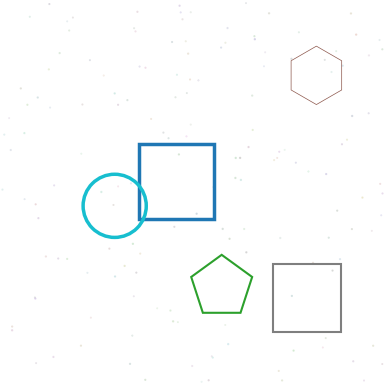[{"shape": "square", "thickness": 2.5, "radius": 0.49, "center": [0.459, 0.527]}, {"shape": "pentagon", "thickness": 1.5, "radius": 0.42, "center": [0.576, 0.255]}, {"shape": "hexagon", "thickness": 0.5, "radius": 0.38, "center": [0.822, 0.804]}, {"shape": "square", "thickness": 1.5, "radius": 0.44, "center": [0.798, 0.225]}, {"shape": "circle", "thickness": 2.5, "radius": 0.41, "center": [0.298, 0.465]}]